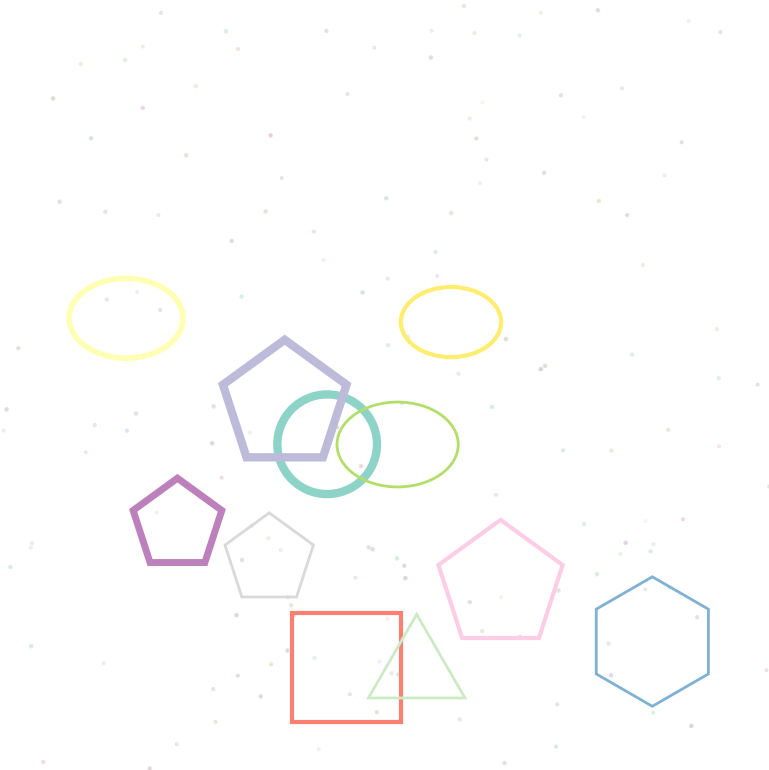[{"shape": "circle", "thickness": 3, "radius": 0.32, "center": [0.425, 0.423]}, {"shape": "oval", "thickness": 2, "radius": 0.37, "center": [0.164, 0.587]}, {"shape": "pentagon", "thickness": 3, "radius": 0.42, "center": [0.37, 0.474]}, {"shape": "square", "thickness": 1.5, "radius": 0.35, "center": [0.45, 0.133]}, {"shape": "hexagon", "thickness": 1, "radius": 0.42, "center": [0.847, 0.167]}, {"shape": "oval", "thickness": 1, "radius": 0.39, "center": [0.516, 0.423]}, {"shape": "pentagon", "thickness": 1.5, "radius": 0.42, "center": [0.65, 0.24]}, {"shape": "pentagon", "thickness": 1, "radius": 0.3, "center": [0.35, 0.274]}, {"shape": "pentagon", "thickness": 2.5, "radius": 0.3, "center": [0.23, 0.318]}, {"shape": "triangle", "thickness": 1, "radius": 0.36, "center": [0.541, 0.13]}, {"shape": "oval", "thickness": 1.5, "radius": 0.33, "center": [0.586, 0.582]}]